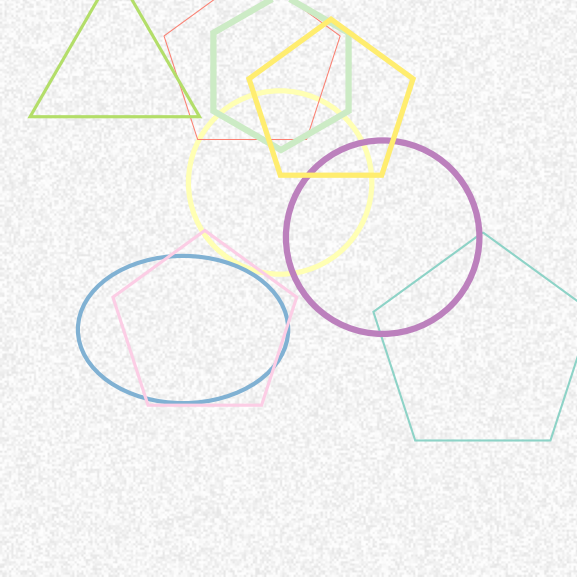[{"shape": "pentagon", "thickness": 1, "radius": 1.0, "center": [0.836, 0.398]}, {"shape": "circle", "thickness": 2.5, "radius": 0.79, "center": [0.485, 0.683]}, {"shape": "pentagon", "thickness": 0.5, "radius": 0.8, "center": [0.437, 0.887]}, {"shape": "oval", "thickness": 2, "radius": 0.91, "center": [0.317, 0.429]}, {"shape": "triangle", "thickness": 1.5, "radius": 0.85, "center": [0.199, 0.882]}, {"shape": "pentagon", "thickness": 1.5, "radius": 0.84, "center": [0.355, 0.433]}, {"shape": "circle", "thickness": 3, "radius": 0.84, "center": [0.663, 0.588]}, {"shape": "hexagon", "thickness": 3, "radius": 0.68, "center": [0.487, 0.875]}, {"shape": "pentagon", "thickness": 2.5, "radius": 0.75, "center": [0.573, 0.817]}]